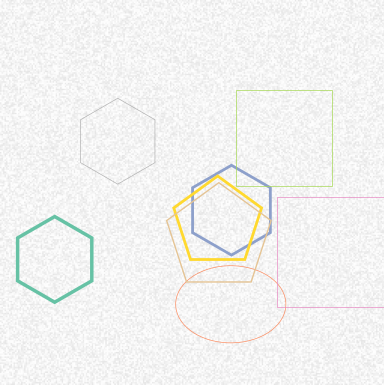[{"shape": "hexagon", "thickness": 2.5, "radius": 0.56, "center": [0.142, 0.326]}, {"shape": "oval", "thickness": 0.5, "radius": 0.72, "center": [0.599, 0.21]}, {"shape": "hexagon", "thickness": 2, "radius": 0.58, "center": [0.601, 0.454]}, {"shape": "square", "thickness": 0.5, "radius": 0.71, "center": [0.861, 0.345]}, {"shape": "square", "thickness": 0.5, "radius": 0.62, "center": [0.737, 0.642]}, {"shape": "pentagon", "thickness": 2, "radius": 0.6, "center": [0.565, 0.423]}, {"shape": "pentagon", "thickness": 1, "radius": 0.71, "center": [0.568, 0.383]}, {"shape": "hexagon", "thickness": 0.5, "radius": 0.56, "center": [0.306, 0.633]}]